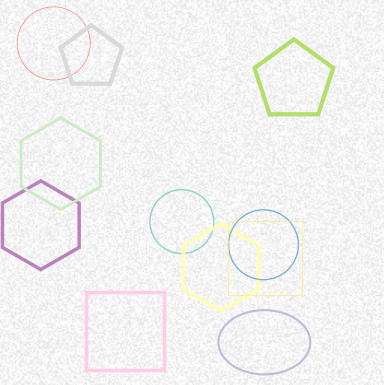[{"shape": "circle", "thickness": 1, "radius": 0.41, "center": [0.472, 0.424]}, {"shape": "hexagon", "thickness": 2.5, "radius": 0.57, "center": [0.574, 0.305]}, {"shape": "oval", "thickness": 1.5, "radius": 0.6, "center": [0.687, 0.111]}, {"shape": "circle", "thickness": 0.5, "radius": 0.48, "center": [0.14, 0.887]}, {"shape": "circle", "thickness": 1, "radius": 0.45, "center": [0.684, 0.364]}, {"shape": "pentagon", "thickness": 3, "radius": 0.54, "center": [0.763, 0.79]}, {"shape": "square", "thickness": 2.5, "radius": 0.51, "center": [0.324, 0.139]}, {"shape": "pentagon", "thickness": 3, "radius": 0.42, "center": [0.237, 0.85]}, {"shape": "hexagon", "thickness": 2.5, "radius": 0.58, "center": [0.106, 0.415]}, {"shape": "hexagon", "thickness": 2, "radius": 0.59, "center": [0.158, 0.575]}, {"shape": "square", "thickness": 0.5, "radius": 0.48, "center": [0.688, 0.329]}]